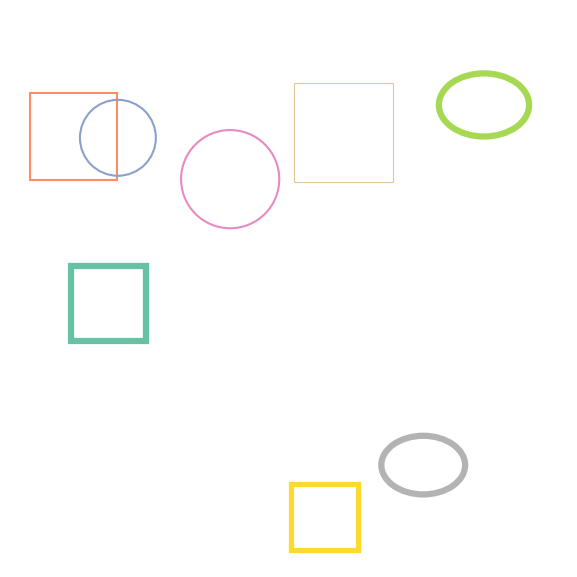[{"shape": "square", "thickness": 3, "radius": 0.33, "center": [0.188, 0.474]}, {"shape": "square", "thickness": 1, "radius": 0.38, "center": [0.127, 0.762]}, {"shape": "circle", "thickness": 1, "radius": 0.33, "center": [0.204, 0.761]}, {"shape": "circle", "thickness": 1, "radius": 0.43, "center": [0.399, 0.689]}, {"shape": "oval", "thickness": 3, "radius": 0.39, "center": [0.838, 0.817]}, {"shape": "square", "thickness": 2.5, "radius": 0.29, "center": [0.562, 0.104]}, {"shape": "square", "thickness": 0.5, "radius": 0.43, "center": [0.595, 0.77]}, {"shape": "oval", "thickness": 3, "radius": 0.36, "center": [0.733, 0.194]}]